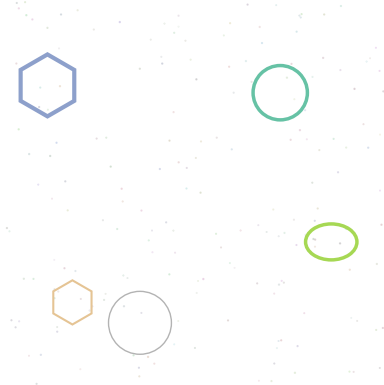[{"shape": "circle", "thickness": 2.5, "radius": 0.35, "center": [0.728, 0.759]}, {"shape": "hexagon", "thickness": 3, "radius": 0.4, "center": [0.123, 0.778]}, {"shape": "oval", "thickness": 2.5, "radius": 0.33, "center": [0.86, 0.372]}, {"shape": "hexagon", "thickness": 1.5, "radius": 0.29, "center": [0.188, 0.215]}, {"shape": "circle", "thickness": 1, "radius": 0.41, "center": [0.364, 0.162]}]